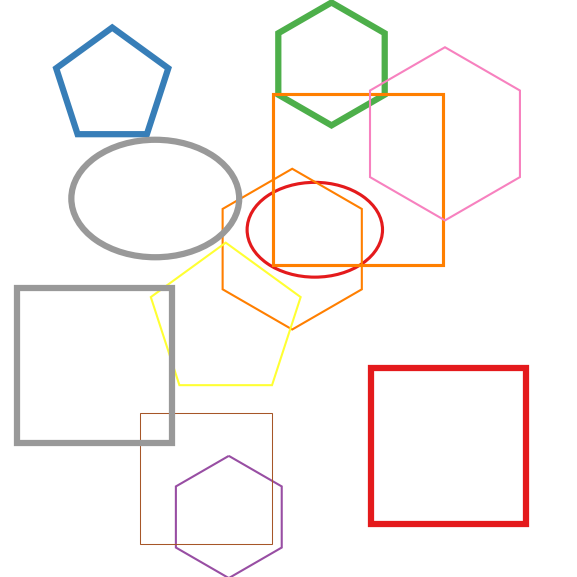[{"shape": "oval", "thickness": 1.5, "radius": 0.59, "center": [0.545, 0.601]}, {"shape": "square", "thickness": 3, "radius": 0.67, "center": [0.777, 0.227]}, {"shape": "pentagon", "thickness": 3, "radius": 0.51, "center": [0.194, 0.849]}, {"shape": "hexagon", "thickness": 3, "radius": 0.53, "center": [0.574, 0.888]}, {"shape": "hexagon", "thickness": 1, "radius": 0.53, "center": [0.396, 0.104]}, {"shape": "square", "thickness": 1.5, "radius": 0.74, "center": [0.62, 0.688]}, {"shape": "hexagon", "thickness": 1, "radius": 0.7, "center": [0.506, 0.568]}, {"shape": "pentagon", "thickness": 1, "radius": 0.68, "center": [0.391, 0.443]}, {"shape": "square", "thickness": 0.5, "radius": 0.57, "center": [0.357, 0.171]}, {"shape": "hexagon", "thickness": 1, "radius": 0.75, "center": [0.771, 0.767]}, {"shape": "square", "thickness": 3, "radius": 0.67, "center": [0.164, 0.366]}, {"shape": "oval", "thickness": 3, "radius": 0.73, "center": [0.269, 0.655]}]